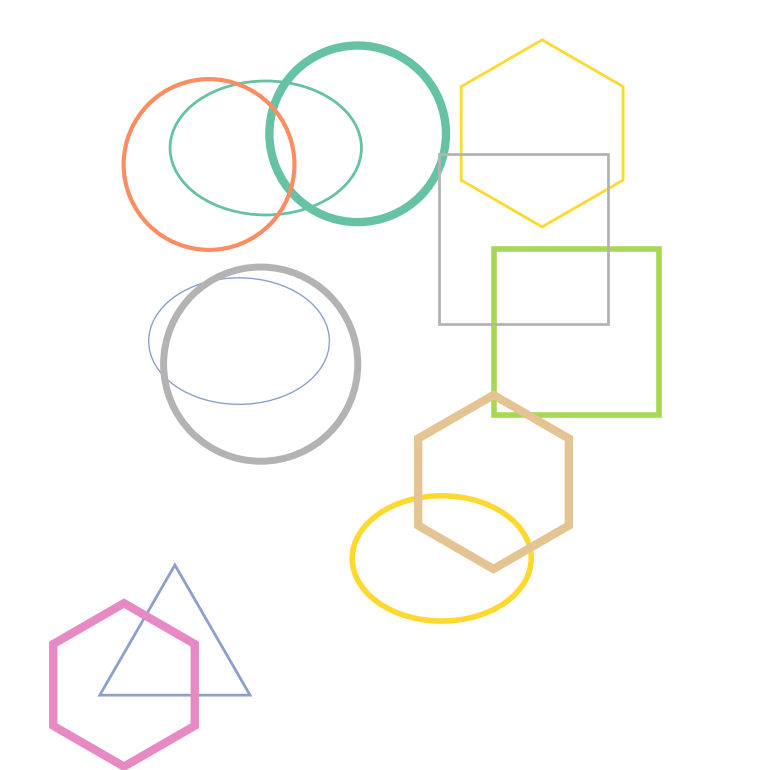[{"shape": "oval", "thickness": 1, "radius": 0.62, "center": [0.345, 0.808]}, {"shape": "circle", "thickness": 3, "radius": 0.57, "center": [0.465, 0.826]}, {"shape": "circle", "thickness": 1.5, "radius": 0.55, "center": [0.271, 0.786]}, {"shape": "triangle", "thickness": 1, "radius": 0.56, "center": [0.227, 0.154]}, {"shape": "oval", "thickness": 0.5, "radius": 0.59, "center": [0.31, 0.557]}, {"shape": "hexagon", "thickness": 3, "radius": 0.53, "center": [0.161, 0.11]}, {"shape": "square", "thickness": 2, "radius": 0.54, "center": [0.748, 0.569]}, {"shape": "oval", "thickness": 2, "radius": 0.58, "center": [0.574, 0.275]}, {"shape": "hexagon", "thickness": 1, "radius": 0.61, "center": [0.704, 0.827]}, {"shape": "hexagon", "thickness": 3, "radius": 0.56, "center": [0.641, 0.374]}, {"shape": "circle", "thickness": 2.5, "radius": 0.63, "center": [0.339, 0.527]}, {"shape": "square", "thickness": 1, "radius": 0.55, "center": [0.68, 0.689]}]